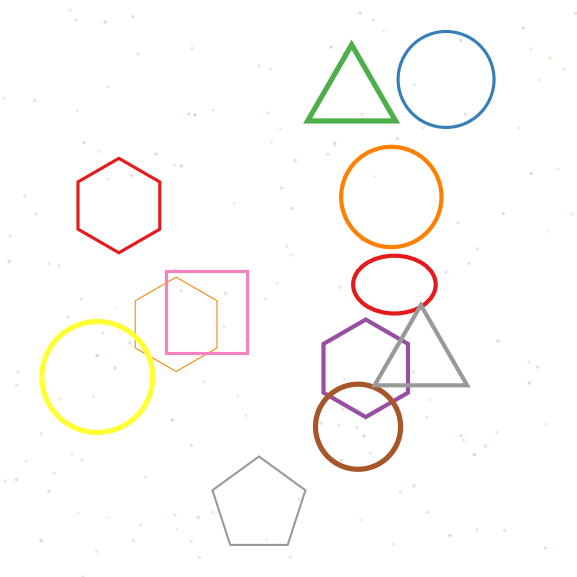[{"shape": "oval", "thickness": 2, "radius": 0.36, "center": [0.683, 0.506]}, {"shape": "hexagon", "thickness": 1.5, "radius": 0.41, "center": [0.206, 0.643]}, {"shape": "circle", "thickness": 1.5, "radius": 0.42, "center": [0.772, 0.862]}, {"shape": "triangle", "thickness": 2.5, "radius": 0.44, "center": [0.609, 0.834]}, {"shape": "hexagon", "thickness": 2, "radius": 0.42, "center": [0.633, 0.361]}, {"shape": "circle", "thickness": 2, "radius": 0.43, "center": [0.678, 0.658]}, {"shape": "hexagon", "thickness": 0.5, "radius": 0.41, "center": [0.305, 0.438]}, {"shape": "circle", "thickness": 2.5, "radius": 0.48, "center": [0.168, 0.346]}, {"shape": "circle", "thickness": 2.5, "radius": 0.37, "center": [0.62, 0.26]}, {"shape": "square", "thickness": 1.5, "radius": 0.35, "center": [0.358, 0.459]}, {"shape": "pentagon", "thickness": 1, "radius": 0.42, "center": [0.448, 0.124]}, {"shape": "triangle", "thickness": 2, "radius": 0.46, "center": [0.729, 0.378]}]